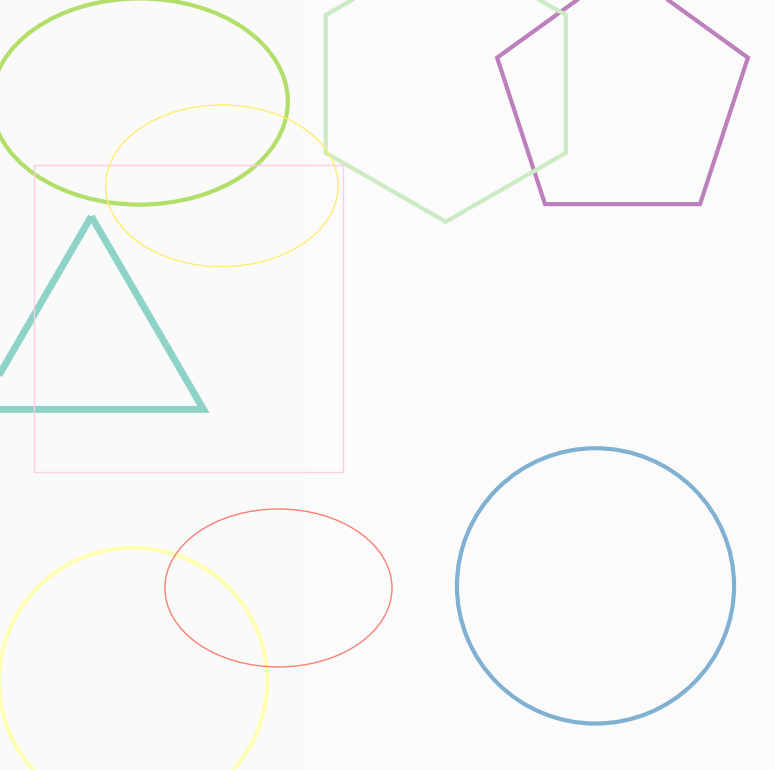[{"shape": "triangle", "thickness": 2.5, "radius": 0.84, "center": [0.118, 0.552]}, {"shape": "circle", "thickness": 1.5, "radius": 0.87, "center": [0.172, 0.116]}, {"shape": "oval", "thickness": 0.5, "radius": 0.73, "center": [0.359, 0.236]}, {"shape": "circle", "thickness": 1.5, "radius": 0.89, "center": [0.768, 0.239]}, {"shape": "oval", "thickness": 1.5, "radius": 0.96, "center": [0.18, 0.868]}, {"shape": "square", "thickness": 0.5, "radius": 1.0, "center": [0.243, 0.586]}, {"shape": "pentagon", "thickness": 1.5, "radius": 0.85, "center": [0.803, 0.873]}, {"shape": "hexagon", "thickness": 1.5, "radius": 0.89, "center": [0.575, 0.891]}, {"shape": "oval", "thickness": 0.5, "radius": 0.75, "center": [0.286, 0.759]}]